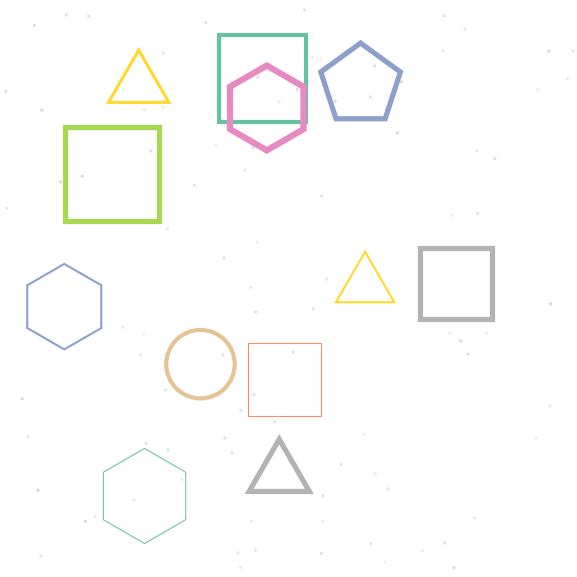[{"shape": "square", "thickness": 2, "radius": 0.38, "center": [0.454, 0.864]}, {"shape": "hexagon", "thickness": 0.5, "radius": 0.41, "center": [0.25, 0.14]}, {"shape": "square", "thickness": 0.5, "radius": 0.32, "center": [0.493, 0.341]}, {"shape": "hexagon", "thickness": 1, "radius": 0.37, "center": [0.111, 0.468]}, {"shape": "pentagon", "thickness": 2.5, "radius": 0.36, "center": [0.624, 0.852]}, {"shape": "hexagon", "thickness": 3, "radius": 0.37, "center": [0.462, 0.812]}, {"shape": "square", "thickness": 2.5, "radius": 0.41, "center": [0.194, 0.698]}, {"shape": "triangle", "thickness": 1.5, "radius": 0.3, "center": [0.24, 0.852]}, {"shape": "triangle", "thickness": 1, "radius": 0.29, "center": [0.632, 0.505]}, {"shape": "circle", "thickness": 2, "radius": 0.3, "center": [0.347, 0.369]}, {"shape": "triangle", "thickness": 2.5, "radius": 0.3, "center": [0.483, 0.178]}, {"shape": "square", "thickness": 2.5, "radius": 0.31, "center": [0.79, 0.508]}]